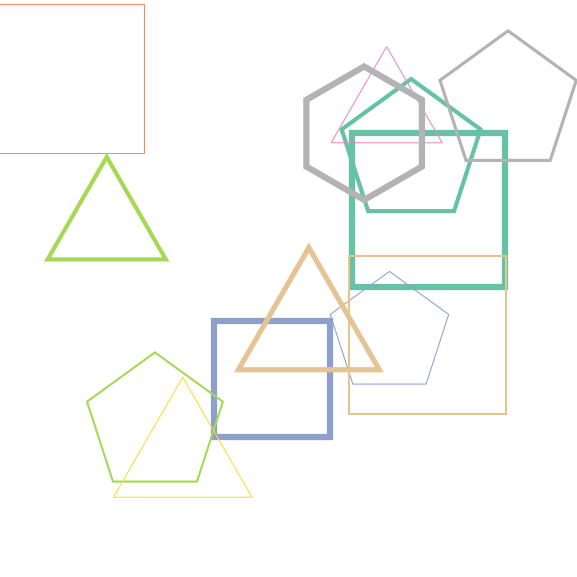[{"shape": "pentagon", "thickness": 2, "radius": 0.63, "center": [0.712, 0.736]}, {"shape": "square", "thickness": 3, "radius": 0.67, "center": [0.742, 0.635]}, {"shape": "square", "thickness": 0.5, "radius": 0.64, "center": [0.121, 0.863]}, {"shape": "square", "thickness": 3, "radius": 0.51, "center": [0.471, 0.343]}, {"shape": "pentagon", "thickness": 0.5, "radius": 0.54, "center": [0.674, 0.421]}, {"shape": "triangle", "thickness": 0.5, "radius": 0.55, "center": [0.67, 0.807]}, {"shape": "triangle", "thickness": 2, "radius": 0.59, "center": [0.185, 0.609]}, {"shape": "pentagon", "thickness": 1, "radius": 0.62, "center": [0.268, 0.265]}, {"shape": "triangle", "thickness": 0.5, "radius": 0.69, "center": [0.316, 0.207]}, {"shape": "square", "thickness": 1, "radius": 0.68, "center": [0.74, 0.419]}, {"shape": "triangle", "thickness": 2.5, "radius": 0.7, "center": [0.535, 0.429]}, {"shape": "pentagon", "thickness": 1.5, "radius": 0.62, "center": [0.88, 0.822]}, {"shape": "hexagon", "thickness": 3, "radius": 0.58, "center": [0.631, 0.769]}]